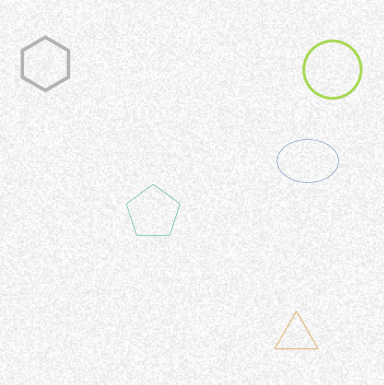[{"shape": "pentagon", "thickness": 0.5, "radius": 0.37, "center": [0.398, 0.448]}, {"shape": "oval", "thickness": 0.5, "radius": 0.4, "center": [0.799, 0.582]}, {"shape": "circle", "thickness": 2, "radius": 0.37, "center": [0.864, 0.819]}, {"shape": "triangle", "thickness": 1, "radius": 0.33, "center": [0.77, 0.127]}, {"shape": "hexagon", "thickness": 2.5, "radius": 0.35, "center": [0.118, 0.834]}]